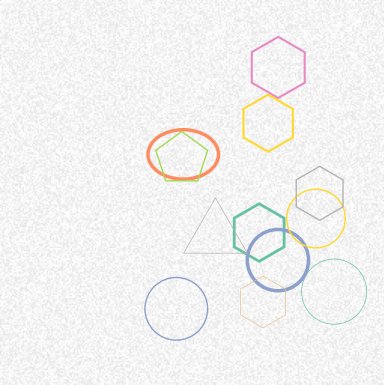[{"shape": "hexagon", "thickness": 2, "radius": 0.37, "center": [0.673, 0.396]}, {"shape": "circle", "thickness": 0.5, "radius": 0.42, "center": [0.868, 0.242]}, {"shape": "oval", "thickness": 2.5, "radius": 0.46, "center": [0.476, 0.599]}, {"shape": "circle", "thickness": 1, "radius": 0.41, "center": [0.458, 0.198]}, {"shape": "circle", "thickness": 2.5, "radius": 0.4, "center": [0.722, 0.324]}, {"shape": "hexagon", "thickness": 1.5, "radius": 0.4, "center": [0.723, 0.825]}, {"shape": "pentagon", "thickness": 1, "radius": 0.35, "center": [0.472, 0.588]}, {"shape": "hexagon", "thickness": 1.5, "radius": 0.37, "center": [0.697, 0.68]}, {"shape": "circle", "thickness": 1, "radius": 0.38, "center": [0.821, 0.432]}, {"shape": "hexagon", "thickness": 0.5, "radius": 0.34, "center": [0.683, 0.215]}, {"shape": "triangle", "thickness": 0.5, "radius": 0.48, "center": [0.56, 0.39]}, {"shape": "hexagon", "thickness": 1, "radius": 0.35, "center": [0.83, 0.498]}]